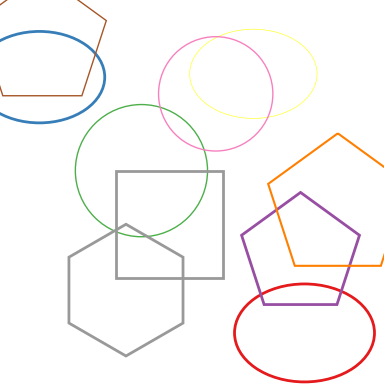[{"shape": "oval", "thickness": 2, "radius": 0.91, "center": [0.791, 0.135]}, {"shape": "oval", "thickness": 2, "radius": 0.85, "center": [0.102, 0.8]}, {"shape": "circle", "thickness": 1, "radius": 0.86, "center": [0.367, 0.557]}, {"shape": "pentagon", "thickness": 2, "radius": 0.8, "center": [0.781, 0.339]}, {"shape": "pentagon", "thickness": 1.5, "radius": 0.95, "center": [0.877, 0.463]}, {"shape": "oval", "thickness": 0.5, "radius": 0.83, "center": [0.658, 0.808]}, {"shape": "pentagon", "thickness": 1, "radius": 0.87, "center": [0.11, 0.893]}, {"shape": "circle", "thickness": 1, "radius": 0.74, "center": [0.56, 0.756]}, {"shape": "hexagon", "thickness": 2, "radius": 0.86, "center": [0.327, 0.246]}, {"shape": "square", "thickness": 2, "radius": 0.69, "center": [0.44, 0.416]}]